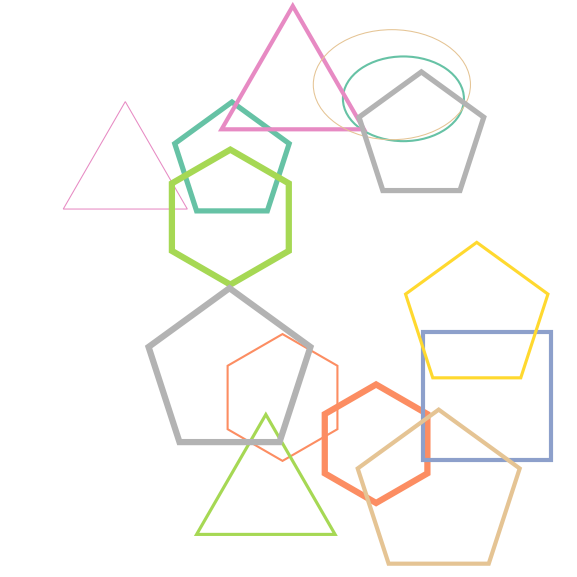[{"shape": "oval", "thickness": 1, "radius": 0.52, "center": [0.699, 0.828]}, {"shape": "pentagon", "thickness": 2.5, "radius": 0.52, "center": [0.402, 0.718]}, {"shape": "hexagon", "thickness": 1, "radius": 0.55, "center": [0.489, 0.311]}, {"shape": "hexagon", "thickness": 3, "radius": 0.51, "center": [0.651, 0.231]}, {"shape": "square", "thickness": 2, "radius": 0.55, "center": [0.844, 0.314]}, {"shape": "triangle", "thickness": 0.5, "radius": 0.62, "center": [0.217, 0.699]}, {"shape": "triangle", "thickness": 2, "radius": 0.71, "center": [0.507, 0.846]}, {"shape": "hexagon", "thickness": 3, "radius": 0.58, "center": [0.399, 0.623]}, {"shape": "triangle", "thickness": 1.5, "radius": 0.69, "center": [0.46, 0.143]}, {"shape": "pentagon", "thickness": 1.5, "radius": 0.65, "center": [0.826, 0.45]}, {"shape": "pentagon", "thickness": 2, "radius": 0.74, "center": [0.76, 0.142]}, {"shape": "oval", "thickness": 0.5, "radius": 0.68, "center": [0.679, 0.853]}, {"shape": "pentagon", "thickness": 3, "radius": 0.74, "center": [0.397, 0.353]}, {"shape": "pentagon", "thickness": 2.5, "radius": 0.57, "center": [0.73, 0.761]}]